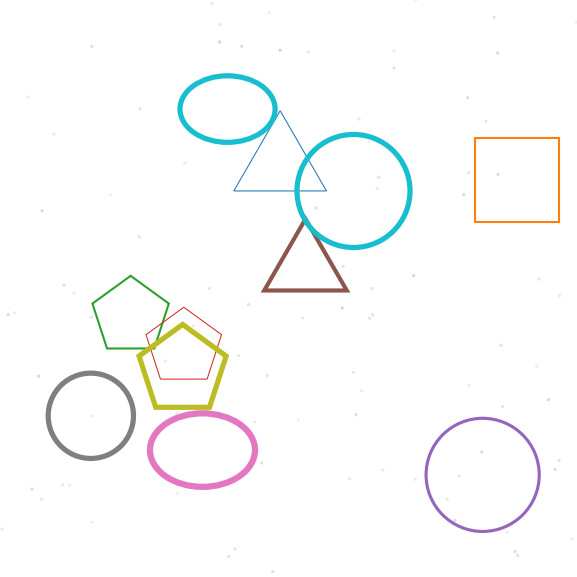[{"shape": "triangle", "thickness": 0.5, "radius": 0.46, "center": [0.485, 0.715]}, {"shape": "square", "thickness": 1, "radius": 0.37, "center": [0.895, 0.688]}, {"shape": "pentagon", "thickness": 1, "radius": 0.35, "center": [0.226, 0.452]}, {"shape": "pentagon", "thickness": 0.5, "radius": 0.34, "center": [0.318, 0.398]}, {"shape": "circle", "thickness": 1.5, "radius": 0.49, "center": [0.836, 0.177]}, {"shape": "triangle", "thickness": 2, "radius": 0.41, "center": [0.529, 0.537]}, {"shape": "oval", "thickness": 3, "radius": 0.45, "center": [0.351, 0.22]}, {"shape": "circle", "thickness": 2.5, "radius": 0.37, "center": [0.157, 0.279]}, {"shape": "pentagon", "thickness": 2.5, "radius": 0.4, "center": [0.316, 0.358]}, {"shape": "circle", "thickness": 2.5, "radius": 0.49, "center": [0.612, 0.668]}, {"shape": "oval", "thickness": 2.5, "radius": 0.41, "center": [0.394, 0.81]}]